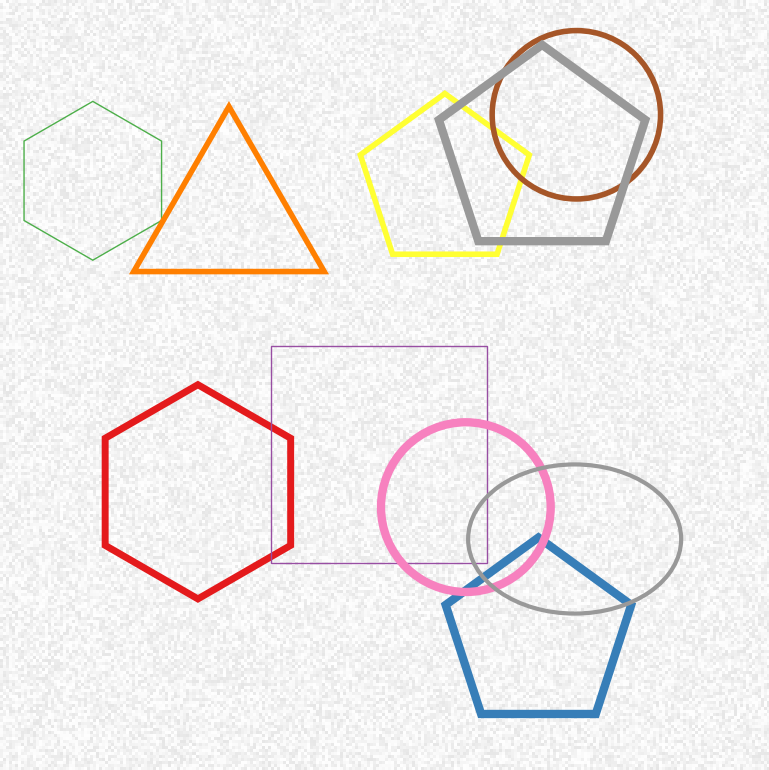[{"shape": "hexagon", "thickness": 2.5, "radius": 0.7, "center": [0.257, 0.361]}, {"shape": "pentagon", "thickness": 3, "radius": 0.63, "center": [0.699, 0.175]}, {"shape": "hexagon", "thickness": 0.5, "radius": 0.52, "center": [0.121, 0.765]}, {"shape": "square", "thickness": 0.5, "radius": 0.7, "center": [0.492, 0.41]}, {"shape": "triangle", "thickness": 2, "radius": 0.71, "center": [0.297, 0.719]}, {"shape": "pentagon", "thickness": 2, "radius": 0.58, "center": [0.578, 0.763]}, {"shape": "circle", "thickness": 2, "radius": 0.55, "center": [0.749, 0.851]}, {"shape": "circle", "thickness": 3, "radius": 0.55, "center": [0.605, 0.341]}, {"shape": "pentagon", "thickness": 3, "radius": 0.7, "center": [0.704, 0.801]}, {"shape": "oval", "thickness": 1.5, "radius": 0.69, "center": [0.746, 0.3]}]